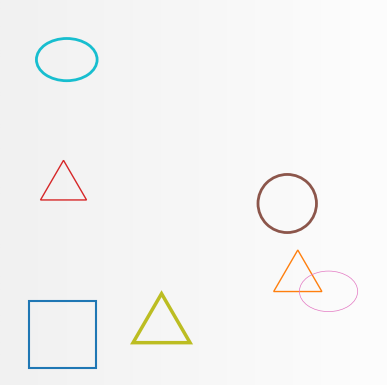[{"shape": "square", "thickness": 1.5, "radius": 0.44, "center": [0.162, 0.13]}, {"shape": "triangle", "thickness": 1, "radius": 0.36, "center": [0.768, 0.279]}, {"shape": "triangle", "thickness": 1, "radius": 0.34, "center": [0.164, 0.515]}, {"shape": "circle", "thickness": 2, "radius": 0.38, "center": [0.741, 0.471]}, {"shape": "oval", "thickness": 0.5, "radius": 0.38, "center": [0.848, 0.243]}, {"shape": "triangle", "thickness": 2.5, "radius": 0.42, "center": [0.417, 0.152]}, {"shape": "oval", "thickness": 2, "radius": 0.39, "center": [0.172, 0.845]}]